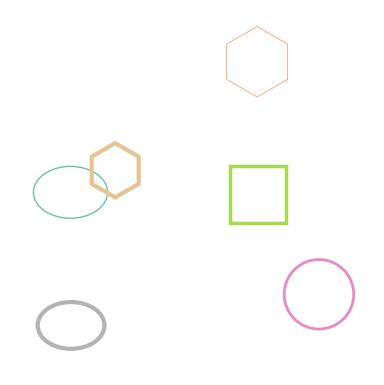[{"shape": "oval", "thickness": 1, "radius": 0.48, "center": [0.183, 0.5]}, {"shape": "hexagon", "thickness": 0.5, "radius": 0.46, "center": [0.668, 0.84]}, {"shape": "circle", "thickness": 2, "radius": 0.45, "center": [0.828, 0.236]}, {"shape": "square", "thickness": 2.5, "radius": 0.37, "center": [0.67, 0.494]}, {"shape": "hexagon", "thickness": 3, "radius": 0.35, "center": [0.299, 0.558]}, {"shape": "oval", "thickness": 3, "radius": 0.43, "center": [0.185, 0.155]}]